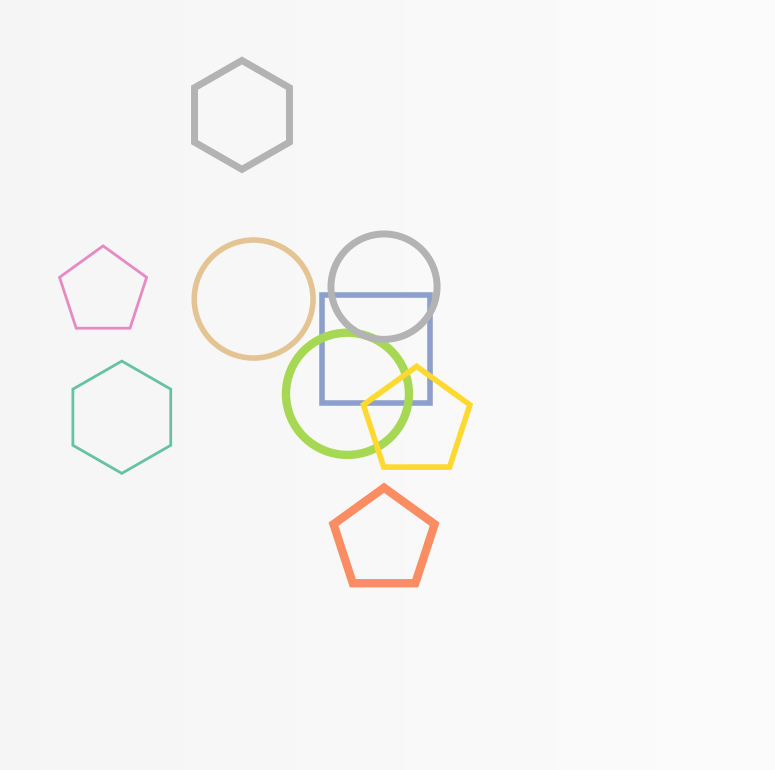[{"shape": "hexagon", "thickness": 1, "radius": 0.36, "center": [0.157, 0.458]}, {"shape": "pentagon", "thickness": 3, "radius": 0.34, "center": [0.496, 0.298]}, {"shape": "square", "thickness": 2, "radius": 0.35, "center": [0.485, 0.547]}, {"shape": "pentagon", "thickness": 1, "radius": 0.3, "center": [0.133, 0.622]}, {"shape": "circle", "thickness": 3, "radius": 0.4, "center": [0.448, 0.489]}, {"shape": "pentagon", "thickness": 2, "radius": 0.36, "center": [0.538, 0.452]}, {"shape": "circle", "thickness": 2, "radius": 0.38, "center": [0.327, 0.612]}, {"shape": "circle", "thickness": 2.5, "radius": 0.34, "center": [0.496, 0.628]}, {"shape": "hexagon", "thickness": 2.5, "radius": 0.35, "center": [0.312, 0.851]}]